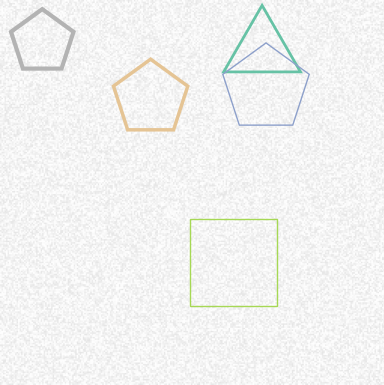[{"shape": "triangle", "thickness": 2, "radius": 0.58, "center": [0.681, 0.871]}, {"shape": "pentagon", "thickness": 1, "radius": 0.59, "center": [0.691, 0.77]}, {"shape": "square", "thickness": 1, "radius": 0.56, "center": [0.607, 0.319]}, {"shape": "pentagon", "thickness": 2.5, "radius": 0.51, "center": [0.391, 0.745]}, {"shape": "pentagon", "thickness": 3, "radius": 0.43, "center": [0.11, 0.891]}]